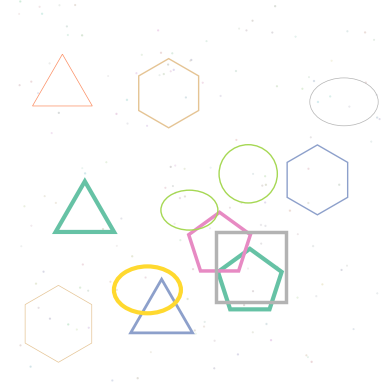[{"shape": "pentagon", "thickness": 3, "radius": 0.43, "center": [0.649, 0.267]}, {"shape": "triangle", "thickness": 3, "radius": 0.44, "center": [0.22, 0.441]}, {"shape": "triangle", "thickness": 0.5, "radius": 0.45, "center": [0.162, 0.77]}, {"shape": "hexagon", "thickness": 1, "radius": 0.45, "center": [0.824, 0.533]}, {"shape": "triangle", "thickness": 2, "radius": 0.46, "center": [0.42, 0.182]}, {"shape": "pentagon", "thickness": 2.5, "radius": 0.42, "center": [0.57, 0.364]}, {"shape": "circle", "thickness": 1, "radius": 0.38, "center": [0.645, 0.549]}, {"shape": "oval", "thickness": 1, "radius": 0.37, "center": [0.492, 0.454]}, {"shape": "oval", "thickness": 3, "radius": 0.43, "center": [0.383, 0.247]}, {"shape": "hexagon", "thickness": 1, "radius": 0.45, "center": [0.438, 0.758]}, {"shape": "hexagon", "thickness": 0.5, "radius": 0.5, "center": [0.152, 0.159]}, {"shape": "oval", "thickness": 0.5, "radius": 0.44, "center": [0.894, 0.735]}, {"shape": "square", "thickness": 2.5, "radius": 0.45, "center": [0.652, 0.306]}]